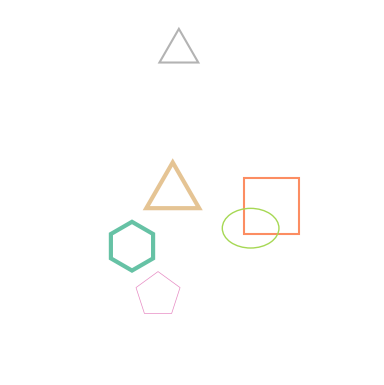[{"shape": "hexagon", "thickness": 3, "radius": 0.32, "center": [0.343, 0.361]}, {"shape": "square", "thickness": 1.5, "radius": 0.36, "center": [0.706, 0.465]}, {"shape": "pentagon", "thickness": 0.5, "radius": 0.3, "center": [0.41, 0.234]}, {"shape": "oval", "thickness": 1, "radius": 0.37, "center": [0.651, 0.407]}, {"shape": "triangle", "thickness": 3, "radius": 0.4, "center": [0.449, 0.499]}, {"shape": "triangle", "thickness": 1.5, "radius": 0.29, "center": [0.465, 0.867]}]